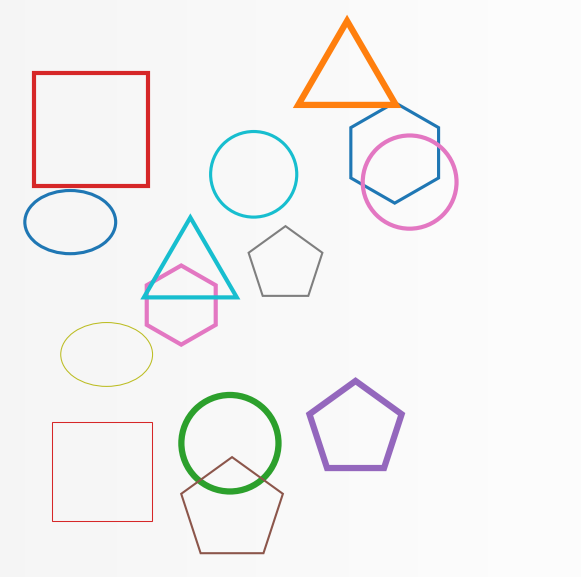[{"shape": "oval", "thickness": 1.5, "radius": 0.39, "center": [0.121, 0.615]}, {"shape": "hexagon", "thickness": 1.5, "radius": 0.44, "center": [0.679, 0.735]}, {"shape": "triangle", "thickness": 3, "radius": 0.48, "center": [0.597, 0.866]}, {"shape": "circle", "thickness": 3, "radius": 0.42, "center": [0.396, 0.232]}, {"shape": "square", "thickness": 0.5, "radius": 0.43, "center": [0.176, 0.182]}, {"shape": "square", "thickness": 2, "radius": 0.49, "center": [0.157, 0.775]}, {"shape": "pentagon", "thickness": 3, "radius": 0.42, "center": [0.612, 0.256]}, {"shape": "pentagon", "thickness": 1, "radius": 0.46, "center": [0.399, 0.116]}, {"shape": "circle", "thickness": 2, "radius": 0.4, "center": [0.705, 0.684]}, {"shape": "hexagon", "thickness": 2, "radius": 0.34, "center": [0.312, 0.471]}, {"shape": "pentagon", "thickness": 1, "radius": 0.33, "center": [0.491, 0.541]}, {"shape": "oval", "thickness": 0.5, "radius": 0.4, "center": [0.183, 0.385]}, {"shape": "triangle", "thickness": 2, "radius": 0.46, "center": [0.327, 0.53]}, {"shape": "circle", "thickness": 1.5, "radius": 0.37, "center": [0.436, 0.697]}]